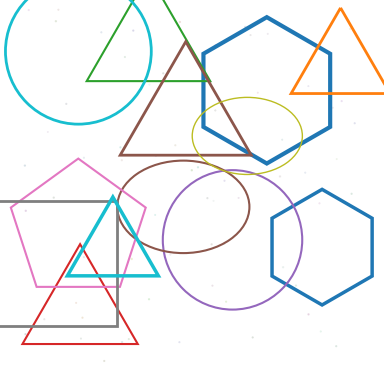[{"shape": "hexagon", "thickness": 2.5, "radius": 0.75, "center": [0.837, 0.358]}, {"shape": "hexagon", "thickness": 3, "radius": 0.95, "center": [0.693, 0.765]}, {"shape": "triangle", "thickness": 2, "radius": 0.74, "center": [0.885, 0.831]}, {"shape": "triangle", "thickness": 1.5, "radius": 0.93, "center": [0.386, 0.882]}, {"shape": "triangle", "thickness": 1.5, "radius": 0.86, "center": [0.208, 0.193]}, {"shape": "circle", "thickness": 1.5, "radius": 0.91, "center": [0.604, 0.377]}, {"shape": "triangle", "thickness": 2, "radius": 0.98, "center": [0.482, 0.695]}, {"shape": "oval", "thickness": 1.5, "radius": 0.86, "center": [0.476, 0.463]}, {"shape": "pentagon", "thickness": 1.5, "radius": 0.92, "center": [0.203, 0.404]}, {"shape": "square", "thickness": 2, "radius": 0.81, "center": [0.141, 0.316]}, {"shape": "oval", "thickness": 1, "radius": 0.72, "center": [0.642, 0.647]}, {"shape": "triangle", "thickness": 2.5, "radius": 0.68, "center": [0.293, 0.352]}, {"shape": "circle", "thickness": 2, "radius": 0.95, "center": [0.204, 0.867]}]